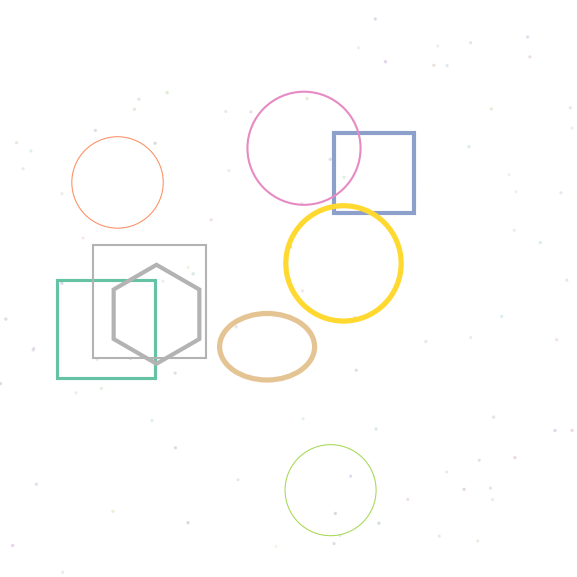[{"shape": "square", "thickness": 1.5, "radius": 0.42, "center": [0.183, 0.429]}, {"shape": "circle", "thickness": 0.5, "radius": 0.4, "center": [0.204, 0.683]}, {"shape": "square", "thickness": 2, "radius": 0.35, "center": [0.647, 0.699]}, {"shape": "circle", "thickness": 1, "radius": 0.49, "center": [0.526, 0.742]}, {"shape": "circle", "thickness": 0.5, "radius": 0.39, "center": [0.572, 0.15]}, {"shape": "circle", "thickness": 2.5, "radius": 0.5, "center": [0.595, 0.543]}, {"shape": "oval", "thickness": 2.5, "radius": 0.41, "center": [0.462, 0.399]}, {"shape": "hexagon", "thickness": 2, "radius": 0.43, "center": [0.271, 0.455]}, {"shape": "square", "thickness": 1, "radius": 0.49, "center": [0.259, 0.477]}]